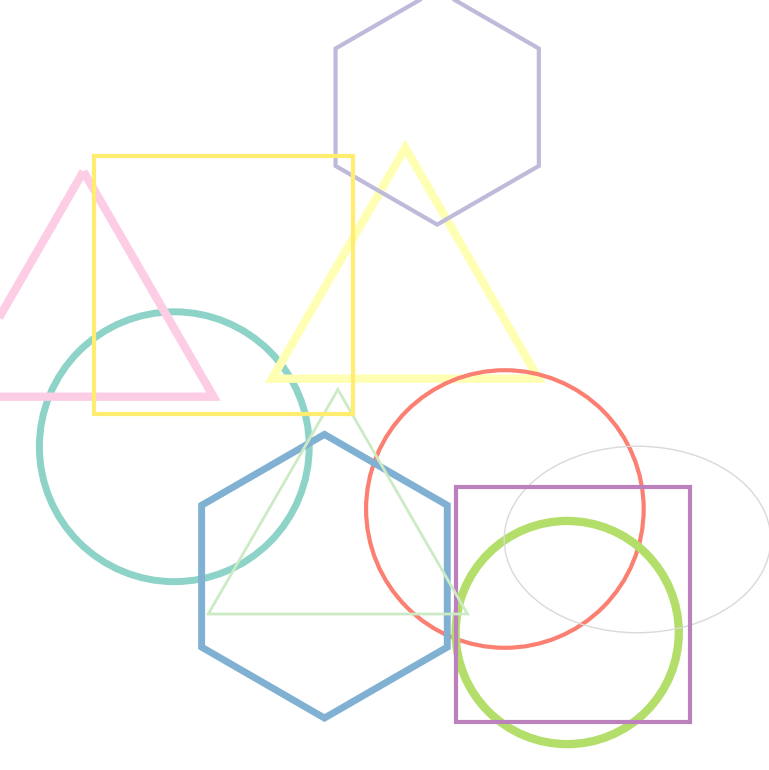[{"shape": "circle", "thickness": 2.5, "radius": 0.88, "center": [0.226, 0.42]}, {"shape": "triangle", "thickness": 3, "radius": 1.0, "center": [0.526, 0.608]}, {"shape": "hexagon", "thickness": 1.5, "radius": 0.76, "center": [0.568, 0.861]}, {"shape": "circle", "thickness": 1.5, "radius": 0.9, "center": [0.656, 0.339]}, {"shape": "hexagon", "thickness": 2.5, "radius": 0.92, "center": [0.421, 0.252]}, {"shape": "circle", "thickness": 3, "radius": 0.72, "center": [0.737, 0.179]}, {"shape": "triangle", "thickness": 3, "radius": 0.98, "center": [0.108, 0.582]}, {"shape": "oval", "thickness": 0.5, "radius": 0.87, "center": [0.828, 0.299]}, {"shape": "square", "thickness": 1.5, "radius": 0.76, "center": [0.744, 0.215]}, {"shape": "triangle", "thickness": 1, "radius": 0.97, "center": [0.439, 0.3]}, {"shape": "square", "thickness": 1.5, "radius": 0.84, "center": [0.29, 0.63]}]